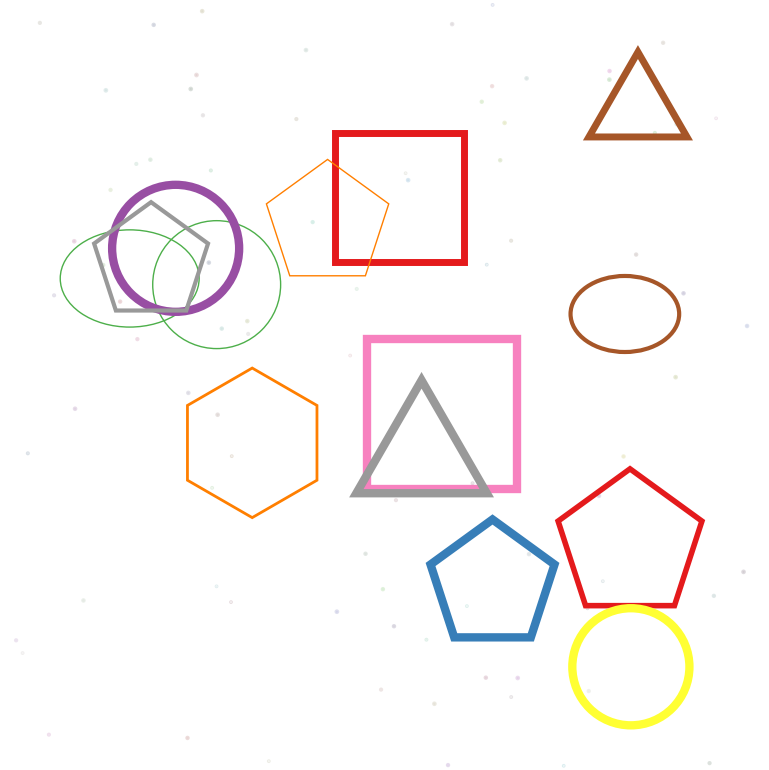[{"shape": "square", "thickness": 2.5, "radius": 0.42, "center": [0.518, 0.743]}, {"shape": "pentagon", "thickness": 2, "radius": 0.49, "center": [0.818, 0.293]}, {"shape": "pentagon", "thickness": 3, "radius": 0.42, "center": [0.64, 0.241]}, {"shape": "circle", "thickness": 0.5, "radius": 0.42, "center": [0.281, 0.63]}, {"shape": "oval", "thickness": 0.5, "radius": 0.45, "center": [0.168, 0.638]}, {"shape": "circle", "thickness": 3, "radius": 0.41, "center": [0.228, 0.678]}, {"shape": "hexagon", "thickness": 1, "radius": 0.49, "center": [0.328, 0.425]}, {"shape": "pentagon", "thickness": 0.5, "radius": 0.42, "center": [0.425, 0.709]}, {"shape": "circle", "thickness": 3, "radius": 0.38, "center": [0.819, 0.134]}, {"shape": "oval", "thickness": 1.5, "radius": 0.35, "center": [0.812, 0.592]}, {"shape": "triangle", "thickness": 2.5, "radius": 0.37, "center": [0.828, 0.859]}, {"shape": "square", "thickness": 3, "radius": 0.49, "center": [0.574, 0.462]}, {"shape": "pentagon", "thickness": 1.5, "radius": 0.39, "center": [0.196, 0.66]}, {"shape": "triangle", "thickness": 3, "radius": 0.49, "center": [0.547, 0.408]}]